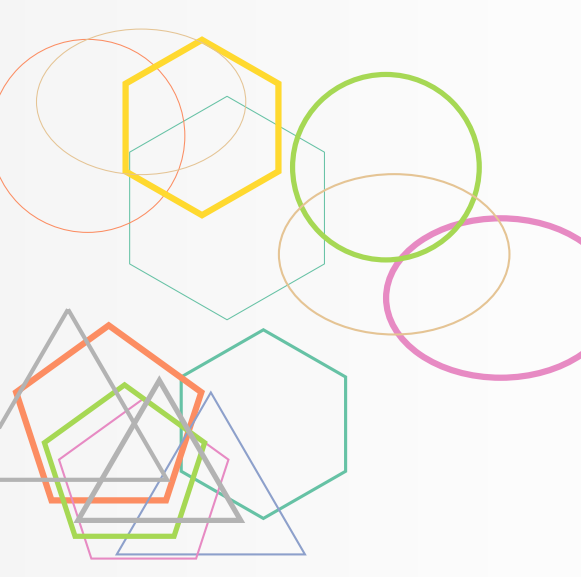[{"shape": "hexagon", "thickness": 0.5, "radius": 0.97, "center": [0.391, 0.639]}, {"shape": "hexagon", "thickness": 1.5, "radius": 0.82, "center": [0.453, 0.265]}, {"shape": "pentagon", "thickness": 3, "radius": 0.84, "center": [0.187, 0.268]}, {"shape": "circle", "thickness": 0.5, "radius": 0.84, "center": [0.151, 0.764]}, {"shape": "triangle", "thickness": 1, "radius": 0.93, "center": [0.363, 0.133]}, {"shape": "pentagon", "thickness": 1, "radius": 0.77, "center": [0.247, 0.156]}, {"shape": "oval", "thickness": 3, "radius": 0.99, "center": [0.861, 0.483]}, {"shape": "circle", "thickness": 2.5, "radius": 0.8, "center": [0.664, 0.71]}, {"shape": "pentagon", "thickness": 2.5, "radius": 0.72, "center": [0.214, 0.188]}, {"shape": "hexagon", "thickness": 3, "radius": 0.76, "center": [0.348, 0.778]}, {"shape": "oval", "thickness": 1, "radius": 0.99, "center": [0.678, 0.559]}, {"shape": "oval", "thickness": 0.5, "radius": 0.9, "center": [0.243, 0.823]}, {"shape": "triangle", "thickness": 2.5, "radius": 0.81, "center": [0.274, 0.179]}, {"shape": "triangle", "thickness": 2, "radius": 0.98, "center": [0.117, 0.267]}]